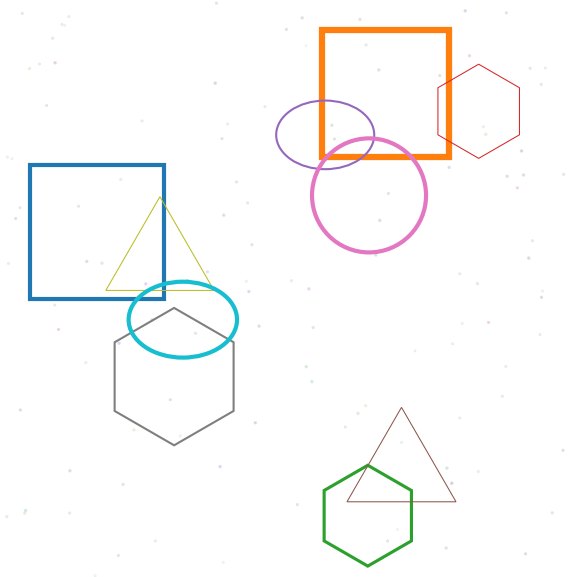[{"shape": "square", "thickness": 2, "radius": 0.58, "center": [0.168, 0.598]}, {"shape": "square", "thickness": 3, "radius": 0.55, "center": [0.668, 0.837]}, {"shape": "hexagon", "thickness": 1.5, "radius": 0.44, "center": [0.637, 0.106]}, {"shape": "hexagon", "thickness": 0.5, "radius": 0.41, "center": [0.829, 0.806]}, {"shape": "oval", "thickness": 1, "radius": 0.42, "center": [0.563, 0.766]}, {"shape": "triangle", "thickness": 0.5, "radius": 0.55, "center": [0.695, 0.185]}, {"shape": "circle", "thickness": 2, "radius": 0.49, "center": [0.639, 0.661]}, {"shape": "hexagon", "thickness": 1, "radius": 0.59, "center": [0.302, 0.347]}, {"shape": "triangle", "thickness": 0.5, "radius": 0.54, "center": [0.277, 0.55]}, {"shape": "oval", "thickness": 2, "radius": 0.47, "center": [0.317, 0.446]}]